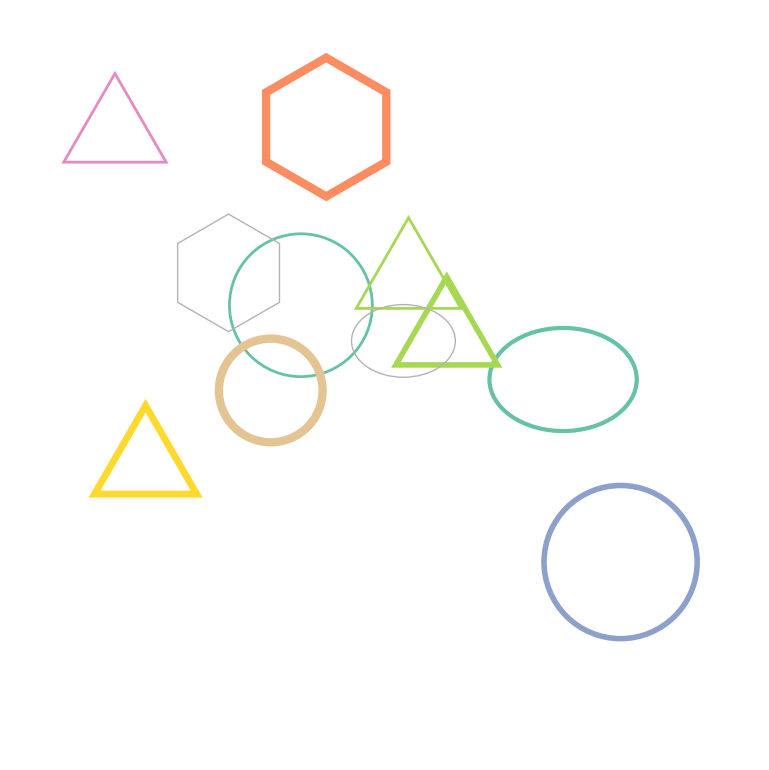[{"shape": "oval", "thickness": 1.5, "radius": 0.48, "center": [0.731, 0.507]}, {"shape": "circle", "thickness": 1, "radius": 0.46, "center": [0.391, 0.604]}, {"shape": "hexagon", "thickness": 3, "radius": 0.45, "center": [0.424, 0.835]}, {"shape": "circle", "thickness": 2, "radius": 0.5, "center": [0.806, 0.27]}, {"shape": "triangle", "thickness": 1, "radius": 0.38, "center": [0.149, 0.828]}, {"shape": "triangle", "thickness": 2, "radius": 0.38, "center": [0.58, 0.564]}, {"shape": "triangle", "thickness": 1, "radius": 0.39, "center": [0.531, 0.639]}, {"shape": "triangle", "thickness": 2.5, "radius": 0.38, "center": [0.189, 0.397]}, {"shape": "circle", "thickness": 3, "radius": 0.34, "center": [0.352, 0.493]}, {"shape": "oval", "thickness": 0.5, "radius": 0.34, "center": [0.524, 0.557]}, {"shape": "hexagon", "thickness": 0.5, "radius": 0.38, "center": [0.297, 0.646]}]